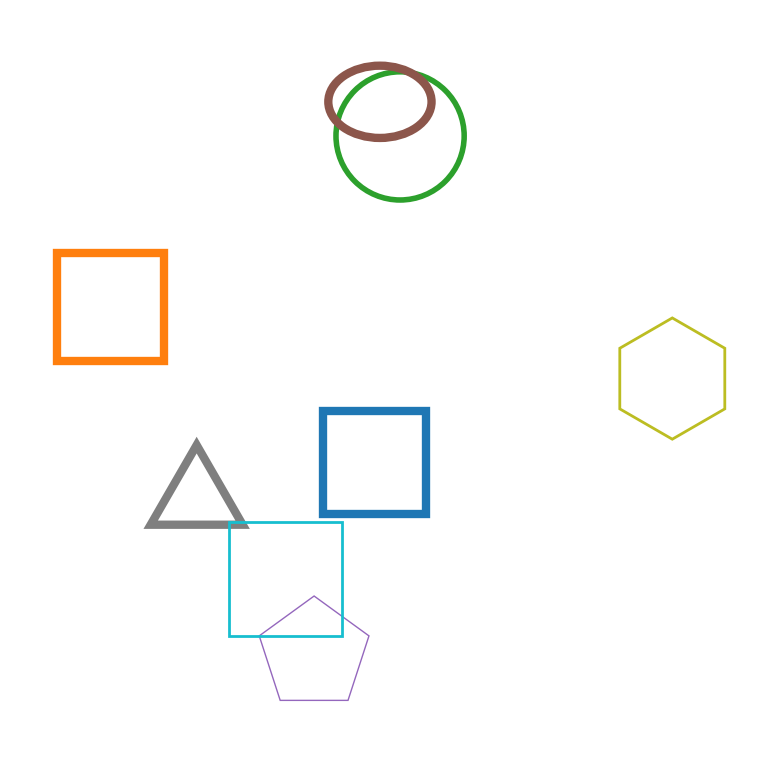[{"shape": "square", "thickness": 3, "radius": 0.33, "center": [0.486, 0.4]}, {"shape": "square", "thickness": 3, "radius": 0.35, "center": [0.144, 0.601]}, {"shape": "circle", "thickness": 2, "radius": 0.42, "center": [0.52, 0.824]}, {"shape": "pentagon", "thickness": 0.5, "radius": 0.37, "center": [0.408, 0.151]}, {"shape": "oval", "thickness": 3, "radius": 0.34, "center": [0.493, 0.868]}, {"shape": "triangle", "thickness": 3, "radius": 0.34, "center": [0.255, 0.353]}, {"shape": "hexagon", "thickness": 1, "radius": 0.39, "center": [0.873, 0.508]}, {"shape": "square", "thickness": 1, "radius": 0.37, "center": [0.371, 0.248]}]